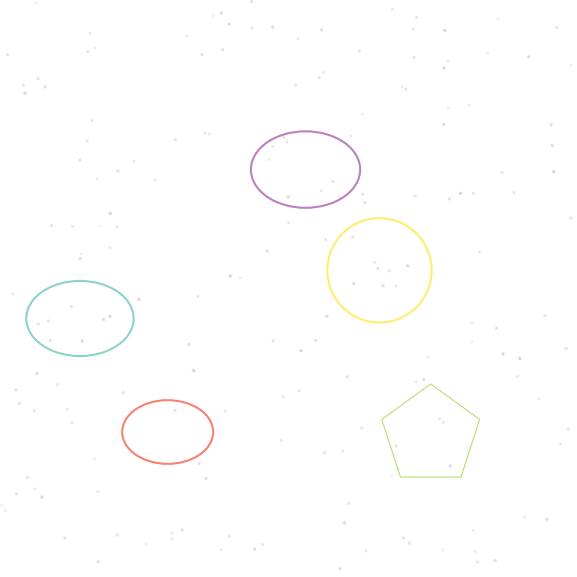[{"shape": "oval", "thickness": 1, "radius": 0.46, "center": [0.138, 0.448]}, {"shape": "oval", "thickness": 1, "radius": 0.39, "center": [0.29, 0.251]}, {"shape": "pentagon", "thickness": 0.5, "radius": 0.45, "center": [0.746, 0.245]}, {"shape": "oval", "thickness": 1, "radius": 0.47, "center": [0.529, 0.706]}, {"shape": "circle", "thickness": 1, "radius": 0.45, "center": [0.657, 0.531]}]